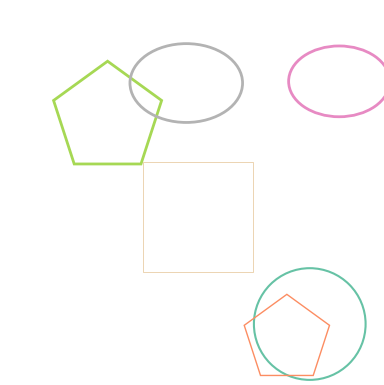[{"shape": "circle", "thickness": 1.5, "radius": 0.73, "center": [0.805, 0.158]}, {"shape": "pentagon", "thickness": 1, "radius": 0.58, "center": [0.745, 0.119]}, {"shape": "oval", "thickness": 2, "radius": 0.66, "center": [0.881, 0.789]}, {"shape": "pentagon", "thickness": 2, "radius": 0.74, "center": [0.279, 0.693]}, {"shape": "square", "thickness": 0.5, "radius": 0.71, "center": [0.513, 0.437]}, {"shape": "oval", "thickness": 2, "radius": 0.73, "center": [0.484, 0.784]}]